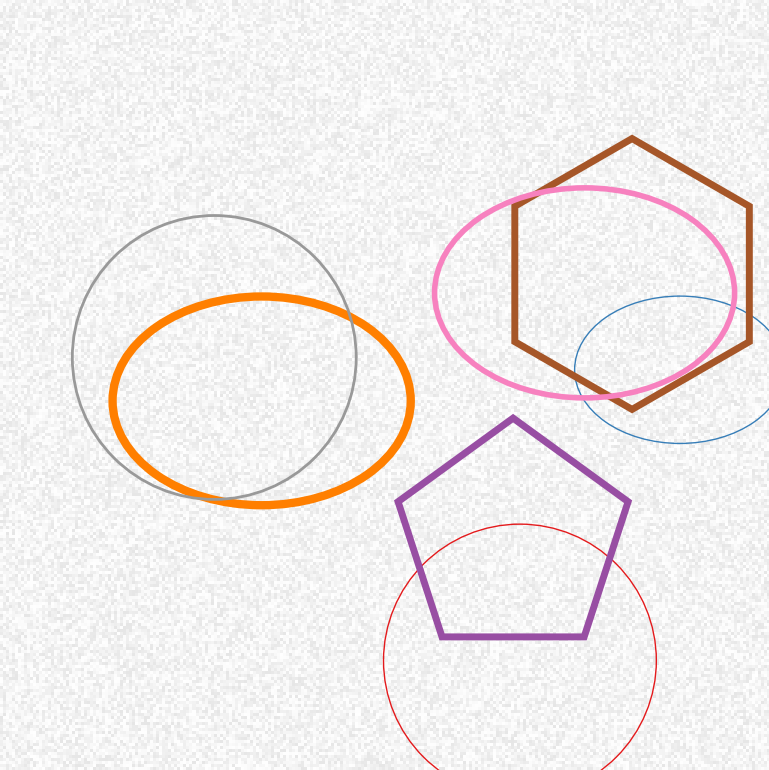[{"shape": "circle", "thickness": 0.5, "radius": 0.89, "center": [0.675, 0.142]}, {"shape": "oval", "thickness": 0.5, "radius": 0.68, "center": [0.883, 0.52]}, {"shape": "pentagon", "thickness": 2.5, "radius": 0.79, "center": [0.666, 0.3]}, {"shape": "oval", "thickness": 3, "radius": 0.97, "center": [0.34, 0.479]}, {"shape": "hexagon", "thickness": 2.5, "radius": 0.88, "center": [0.821, 0.644]}, {"shape": "oval", "thickness": 2, "radius": 0.97, "center": [0.759, 0.62]}, {"shape": "circle", "thickness": 1, "radius": 0.92, "center": [0.278, 0.536]}]